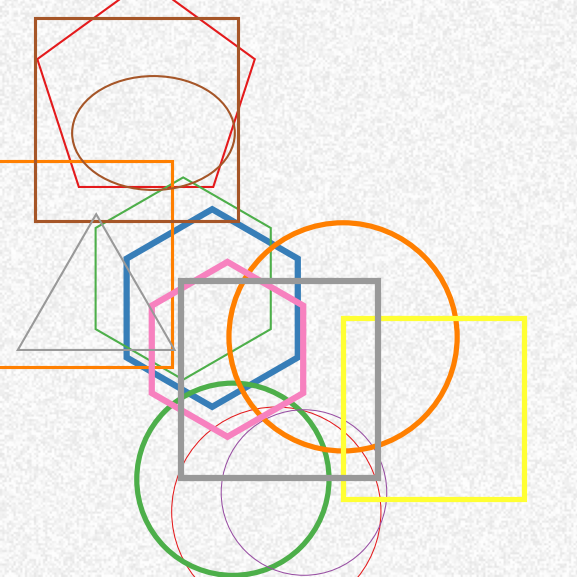[{"shape": "circle", "thickness": 0.5, "radius": 0.91, "center": [0.478, 0.113]}, {"shape": "pentagon", "thickness": 1, "radius": 0.99, "center": [0.253, 0.836]}, {"shape": "hexagon", "thickness": 3, "radius": 0.86, "center": [0.367, 0.466]}, {"shape": "circle", "thickness": 2.5, "radius": 0.83, "center": [0.403, 0.169]}, {"shape": "hexagon", "thickness": 1, "radius": 0.88, "center": [0.317, 0.517]}, {"shape": "circle", "thickness": 0.5, "radius": 0.72, "center": [0.526, 0.146]}, {"shape": "square", "thickness": 1.5, "radius": 0.89, "center": [0.119, 0.542]}, {"shape": "circle", "thickness": 2.5, "radius": 0.99, "center": [0.594, 0.416]}, {"shape": "square", "thickness": 2.5, "radius": 0.78, "center": [0.751, 0.292]}, {"shape": "oval", "thickness": 1, "radius": 0.7, "center": [0.266, 0.769]}, {"shape": "square", "thickness": 1.5, "radius": 0.88, "center": [0.236, 0.793]}, {"shape": "hexagon", "thickness": 3, "radius": 0.76, "center": [0.394, 0.394]}, {"shape": "square", "thickness": 3, "radius": 0.85, "center": [0.484, 0.342]}, {"shape": "triangle", "thickness": 1, "radius": 0.78, "center": [0.167, 0.472]}]